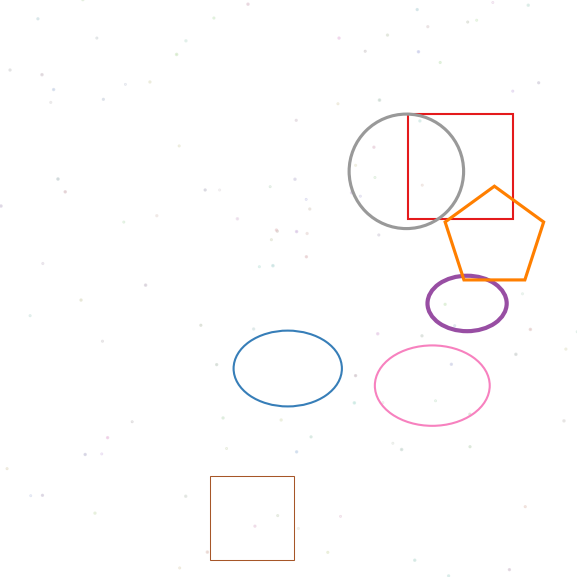[{"shape": "square", "thickness": 1, "radius": 0.46, "center": [0.798, 0.711]}, {"shape": "oval", "thickness": 1, "radius": 0.47, "center": [0.498, 0.361]}, {"shape": "oval", "thickness": 2, "radius": 0.34, "center": [0.809, 0.474]}, {"shape": "pentagon", "thickness": 1.5, "radius": 0.45, "center": [0.856, 0.587]}, {"shape": "square", "thickness": 0.5, "radius": 0.36, "center": [0.436, 0.103]}, {"shape": "oval", "thickness": 1, "radius": 0.5, "center": [0.749, 0.331]}, {"shape": "circle", "thickness": 1.5, "radius": 0.5, "center": [0.704, 0.702]}]